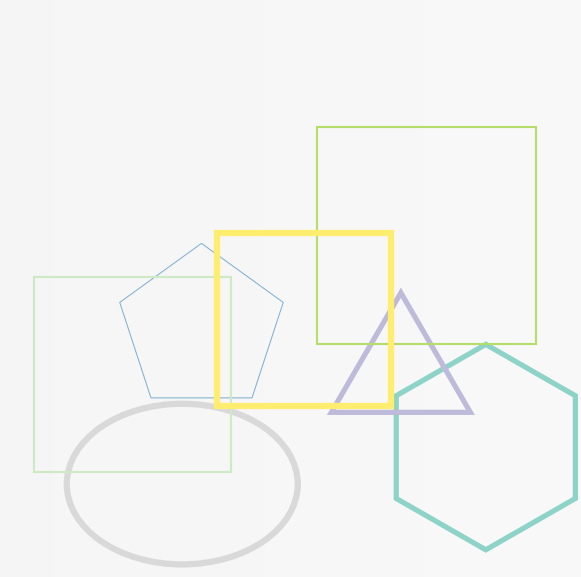[{"shape": "hexagon", "thickness": 2.5, "radius": 0.89, "center": [0.836, 0.225]}, {"shape": "triangle", "thickness": 2.5, "radius": 0.69, "center": [0.69, 0.354]}, {"shape": "pentagon", "thickness": 0.5, "radius": 0.74, "center": [0.347, 0.43]}, {"shape": "square", "thickness": 1, "radius": 0.94, "center": [0.733, 0.592]}, {"shape": "oval", "thickness": 3, "radius": 0.99, "center": [0.314, 0.161]}, {"shape": "square", "thickness": 1, "radius": 0.84, "center": [0.228, 0.35]}, {"shape": "square", "thickness": 3, "radius": 0.75, "center": [0.522, 0.446]}]